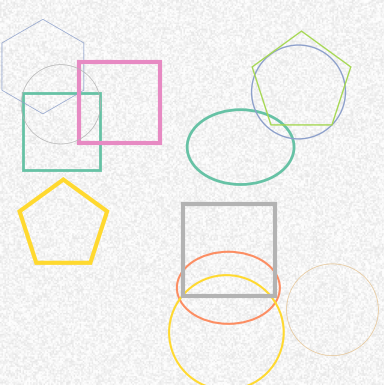[{"shape": "oval", "thickness": 2, "radius": 0.69, "center": [0.625, 0.618]}, {"shape": "square", "thickness": 2, "radius": 0.5, "center": [0.16, 0.659]}, {"shape": "oval", "thickness": 1.5, "radius": 0.67, "center": [0.593, 0.252]}, {"shape": "hexagon", "thickness": 0.5, "radius": 0.61, "center": [0.111, 0.827]}, {"shape": "circle", "thickness": 1, "radius": 0.61, "center": [0.775, 0.761]}, {"shape": "square", "thickness": 3, "radius": 0.52, "center": [0.31, 0.734]}, {"shape": "pentagon", "thickness": 1, "radius": 0.67, "center": [0.783, 0.785]}, {"shape": "circle", "thickness": 1.5, "radius": 0.74, "center": [0.588, 0.137]}, {"shape": "pentagon", "thickness": 3, "radius": 0.6, "center": [0.165, 0.414]}, {"shape": "circle", "thickness": 0.5, "radius": 0.6, "center": [0.864, 0.195]}, {"shape": "square", "thickness": 3, "radius": 0.6, "center": [0.596, 0.352]}, {"shape": "circle", "thickness": 0.5, "radius": 0.52, "center": [0.158, 0.729]}]